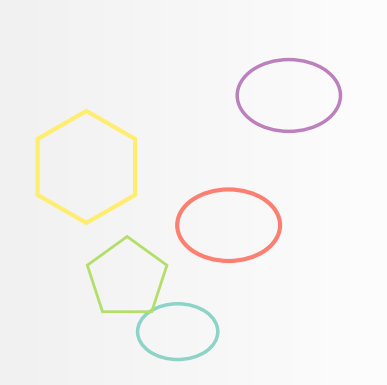[{"shape": "oval", "thickness": 2.5, "radius": 0.52, "center": [0.459, 0.139]}, {"shape": "oval", "thickness": 3, "radius": 0.66, "center": [0.59, 0.415]}, {"shape": "pentagon", "thickness": 2, "radius": 0.54, "center": [0.328, 0.278]}, {"shape": "oval", "thickness": 2.5, "radius": 0.67, "center": [0.745, 0.752]}, {"shape": "hexagon", "thickness": 3, "radius": 0.73, "center": [0.223, 0.566]}]